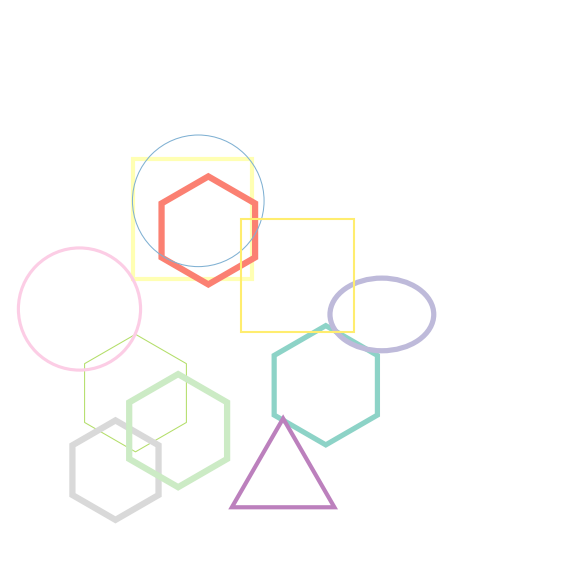[{"shape": "hexagon", "thickness": 2.5, "radius": 0.52, "center": [0.564, 0.332]}, {"shape": "square", "thickness": 2, "radius": 0.52, "center": [0.333, 0.619]}, {"shape": "oval", "thickness": 2.5, "radius": 0.45, "center": [0.661, 0.455]}, {"shape": "hexagon", "thickness": 3, "radius": 0.47, "center": [0.361, 0.6]}, {"shape": "circle", "thickness": 0.5, "radius": 0.57, "center": [0.343, 0.651]}, {"shape": "hexagon", "thickness": 0.5, "radius": 0.51, "center": [0.235, 0.319]}, {"shape": "circle", "thickness": 1.5, "radius": 0.53, "center": [0.138, 0.464]}, {"shape": "hexagon", "thickness": 3, "radius": 0.43, "center": [0.2, 0.185]}, {"shape": "triangle", "thickness": 2, "radius": 0.51, "center": [0.49, 0.172]}, {"shape": "hexagon", "thickness": 3, "radius": 0.49, "center": [0.308, 0.253]}, {"shape": "square", "thickness": 1, "radius": 0.49, "center": [0.515, 0.522]}]